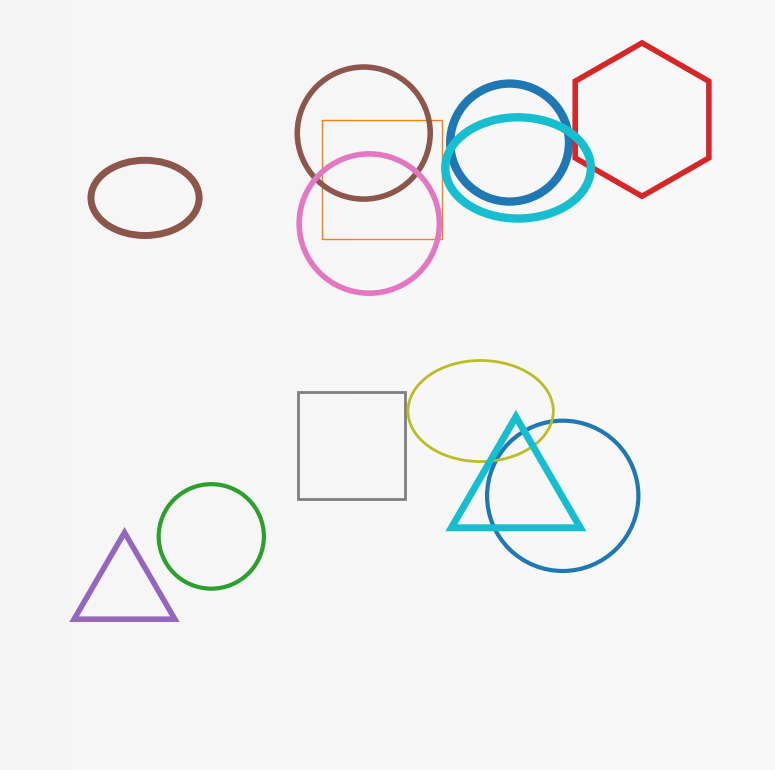[{"shape": "circle", "thickness": 3, "radius": 0.38, "center": [0.658, 0.815]}, {"shape": "circle", "thickness": 1.5, "radius": 0.49, "center": [0.726, 0.356]}, {"shape": "square", "thickness": 0.5, "radius": 0.39, "center": [0.493, 0.766]}, {"shape": "circle", "thickness": 1.5, "radius": 0.34, "center": [0.273, 0.303]}, {"shape": "hexagon", "thickness": 2, "radius": 0.5, "center": [0.828, 0.845]}, {"shape": "triangle", "thickness": 2, "radius": 0.38, "center": [0.161, 0.233]}, {"shape": "circle", "thickness": 2, "radius": 0.43, "center": [0.469, 0.827]}, {"shape": "oval", "thickness": 2.5, "radius": 0.35, "center": [0.187, 0.743]}, {"shape": "circle", "thickness": 2, "radius": 0.45, "center": [0.476, 0.71]}, {"shape": "square", "thickness": 1, "radius": 0.35, "center": [0.454, 0.421]}, {"shape": "oval", "thickness": 1, "radius": 0.47, "center": [0.62, 0.466]}, {"shape": "oval", "thickness": 3, "radius": 0.47, "center": [0.669, 0.782]}, {"shape": "triangle", "thickness": 2.5, "radius": 0.48, "center": [0.666, 0.363]}]